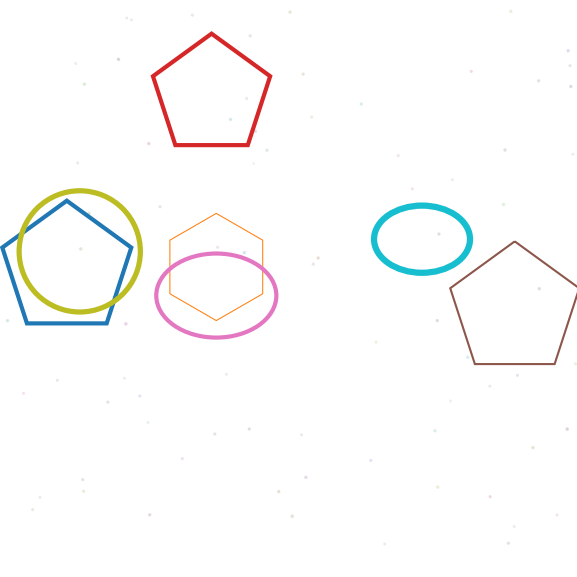[{"shape": "pentagon", "thickness": 2, "radius": 0.59, "center": [0.116, 0.534]}, {"shape": "hexagon", "thickness": 0.5, "radius": 0.46, "center": [0.375, 0.537]}, {"shape": "pentagon", "thickness": 2, "radius": 0.53, "center": [0.366, 0.834]}, {"shape": "pentagon", "thickness": 1, "radius": 0.59, "center": [0.891, 0.464]}, {"shape": "oval", "thickness": 2, "radius": 0.52, "center": [0.375, 0.487]}, {"shape": "circle", "thickness": 2.5, "radius": 0.52, "center": [0.138, 0.564]}, {"shape": "oval", "thickness": 3, "radius": 0.42, "center": [0.731, 0.585]}]